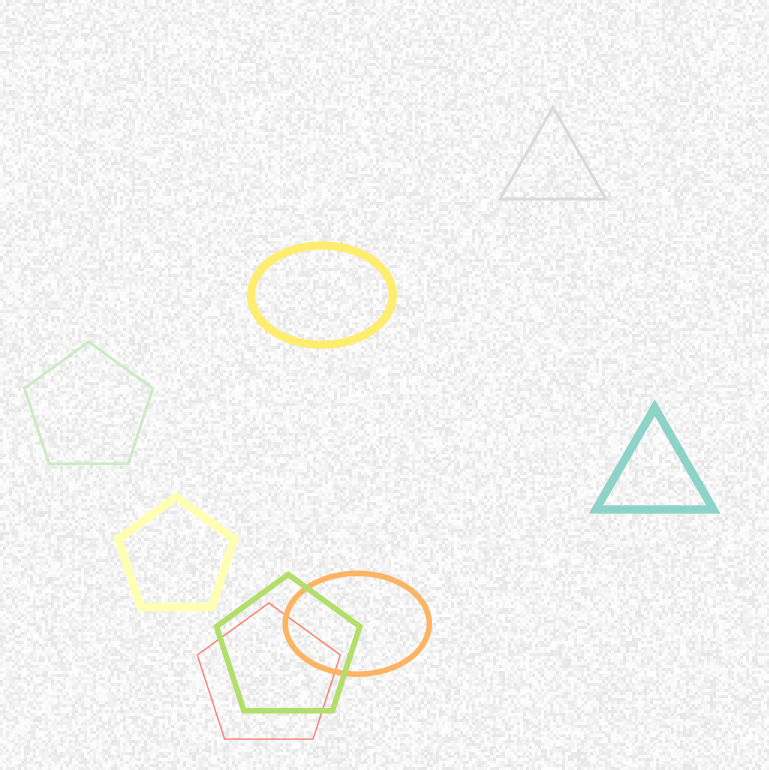[{"shape": "triangle", "thickness": 3, "radius": 0.44, "center": [0.85, 0.382]}, {"shape": "pentagon", "thickness": 3, "radius": 0.39, "center": [0.229, 0.276]}, {"shape": "pentagon", "thickness": 0.5, "radius": 0.49, "center": [0.349, 0.119]}, {"shape": "oval", "thickness": 2, "radius": 0.47, "center": [0.464, 0.19]}, {"shape": "pentagon", "thickness": 2, "radius": 0.49, "center": [0.374, 0.156]}, {"shape": "triangle", "thickness": 1, "radius": 0.4, "center": [0.718, 0.781]}, {"shape": "pentagon", "thickness": 1, "radius": 0.44, "center": [0.115, 0.469]}, {"shape": "oval", "thickness": 3, "radius": 0.46, "center": [0.418, 0.617]}]